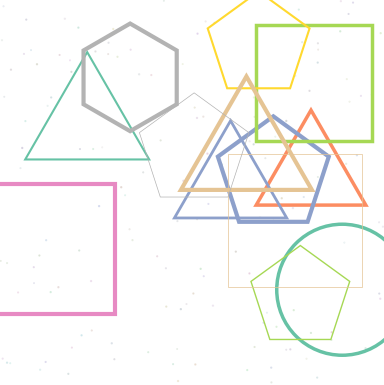[{"shape": "triangle", "thickness": 1.5, "radius": 0.93, "center": [0.227, 0.679]}, {"shape": "circle", "thickness": 2.5, "radius": 0.85, "center": [0.889, 0.247]}, {"shape": "triangle", "thickness": 2.5, "radius": 0.82, "center": [0.808, 0.549]}, {"shape": "triangle", "thickness": 2, "radius": 0.84, "center": [0.599, 0.518]}, {"shape": "pentagon", "thickness": 3, "radius": 0.76, "center": [0.71, 0.546]}, {"shape": "square", "thickness": 3, "radius": 0.84, "center": [0.13, 0.353]}, {"shape": "square", "thickness": 2.5, "radius": 0.76, "center": [0.815, 0.784]}, {"shape": "pentagon", "thickness": 1, "radius": 0.67, "center": [0.78, 0.227]}, {"shape": "pentagon", "thickness": 1.5, "radius": 0.7, "center": [0.672, 0.883]}, {"shape": "square", "thickness": 0.5, "radius": 0.87, "center": [0.766, 0.427]}, {"shape": "triangle", "thickness": 3, "radius": 0.98, "center": [0.64, 0.605]}, {"shape": "hexagon", "thickness": 3, "radius": 0.7, "center": [0.338, 0.799]}, {"shape": "pentagon", "thickness": 0.5, "radius": 0.75, "center": [0.504, 0.609]}]